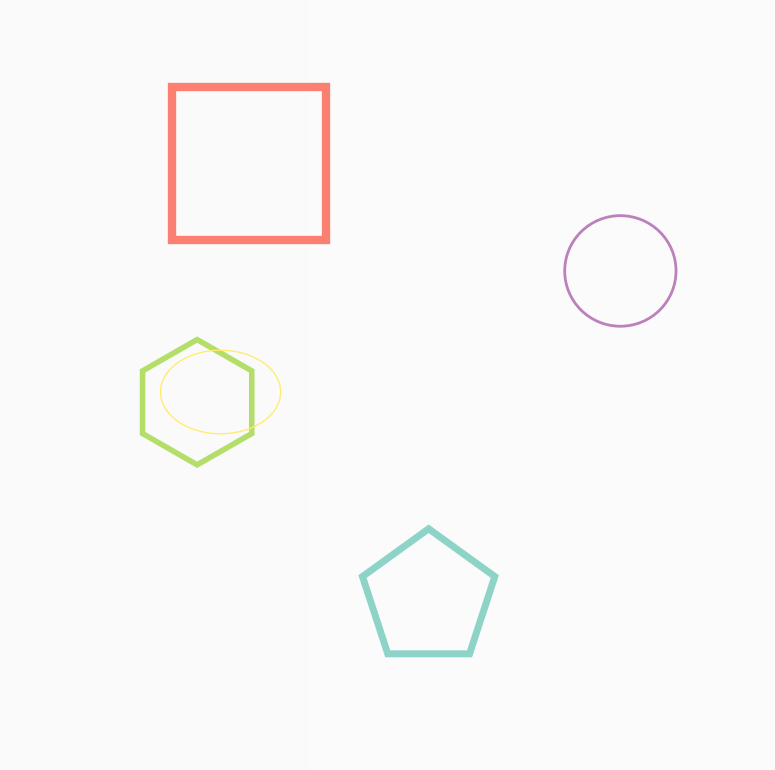[{"shape": "pentagon", "thickness": 2.5, "radius": 0.45, "center": [0.553, 0.224]}, {"shape": "square", "thickness": 3, "radius": 0.5, "center": [0.322, 0.788]}, {"shape": "hexagon", "thickness": 2, "radius": 0.41, "center": [0.254, 0.478]}, {"shape": "circle", "thickness": 1, "radius": 0.36, "center": [0.8, 0.648]}, {"shape": "oval", "thickness": 0.5, "radius": 0.39, "center": [0.285, 0.491]}]